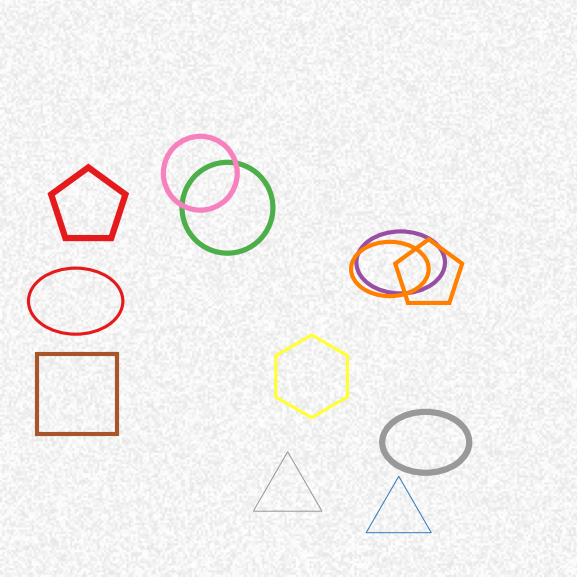[{"shape": "oval", "thickness": 1.5, "radius": 0.41, "center": [0.131, 0.478]}, {"shape": "pentagon", "thickness": 3, "radius": 0.34, "center": [0.153, 0.642]}, {"shape": "triangle", "thickness": 0.5, "radius": 0.33, "center": [0.69, 0.109]}, {"shape": "circle", "thickness": 2.5, "radius": 0.39, "center": [0.394, 0.639]}, {"shape": "oval", "thickness": 2, "radius": 0.38, "center": [0.694, 0.545]}, {"shape": "pentagon", "thickness": 2, "radius": 0.3, "center": [0.742, 0.524]}, {"shape": "oval", "thickness": 2, "radius": 0.34, "center": [0.675, 0.533]}, {"shape": "hexagon", "thickness": 1.5, "radius": 0.36, "center": [0.54, 0.348]}, {"shape": "square", "thickness": 2, "radius": 0.35, "center": [0.133, 0.317]}, {"shape": "circle", "thickness": 2.5, "radius": 0.32, "center": [0.347, 0.699]}, {"shape": "triangle", "thickness": 0.5, "radius": 0.34, "center": [0.498, 0.148]}, {"shape": "oval", "thickness": 3, "radius": 0.38, "center": [0.737, 0.233]}]